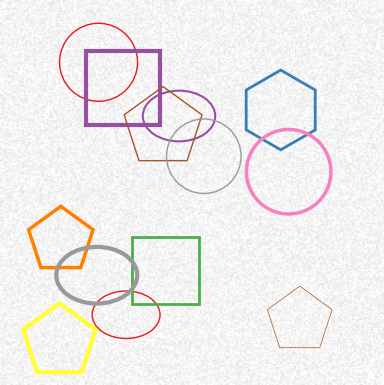[{"shape": "circle", "thickness": 1, "radius": 0.51, "center": [0.256, 0.838]}, {"shape": "oval", "thickness": 1, "radius": 0.44, "center": [0.328, 0.182]}, {"shape": "hexagon", "thickness": 2, "radius": 0.52, "center": [0.729, 0.714]}, {"shape": "square", "thickness": 2, "radius": 0.44, "center": [0.429, 0.298]}, {"shape": "square", "thickness": 3, "radius": 0.48, "center": [0.32, 0.771]}, {"shape": "oval", "thickness": 1.5, "radius": 0.47, "center": [0.465, 0.699]}, {"shape": "pentagon", "thickness": 2.5, "radius": 0.44, "center": [0.158, 0.376]}, {"shape": "pentagon", "thickness": 3, "radius": 0.49, "center": [0.154, 0.113]}, {"shape": "pentagon", "thickness": 0.5, "radius": 0.44, "center": [0.779, 0.168]}, {"shape": "pentagon", "thickness": 1, "radius": 0.53, "center": [0.424, 0.669]}, {"shape": "circle", "thickness": 2.5, "radius": 0.55, "center": [0.75, 0.554]}, {"shape": "circle", "thickness": 1, "radius": 0.48, "center": [0.529, 0.594]}, {"shape": "oval", "thickness": 3, "radius": 0.53, "center": [0.251, 0.285]}]